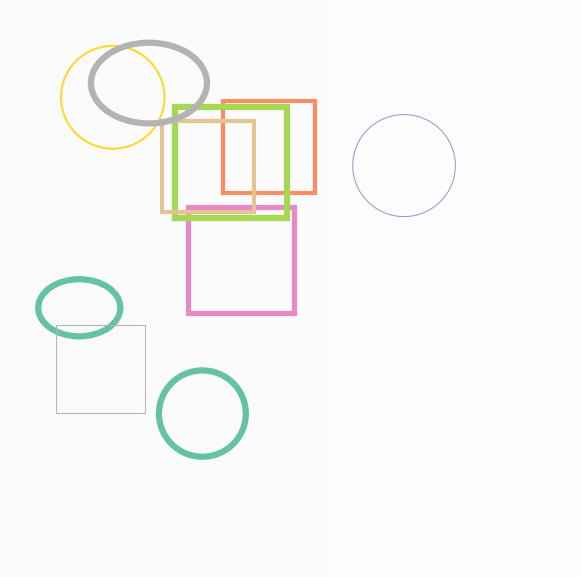[{"shape": "oval", "thickness": 3, "radius": 0.35, "center": [0.136, 0.466]}, {"shape": "circle", "thickness": 3, "radius": 0.37, "center": [0.348, 0.283]}, {"shape": "square", "thickness": 2, "radius": 0.4, "center": [0.463, 0.745]}, {"shape": "circle", "thickness": 0.5, "radius": 0.44, "center": [0.695, 0.712]}, {"shape": "square", "thickness": 2.5, "radius": 0.46, "center": [0.415, 0.548]}, {"shape": "square", "thickness": 3, "radius": 0.48, "center": [0.397, 0.718]}, {"shape": "circle", "thickness": 1, "radius": 0.45, "center": [0.194, 0.831]}, {"shape": "square", "thickness": 2, "radius": 0.39, "center": [0.358, 0.711]}, {"shape": "square", "thickness": 0.5, "radius": 0.38, "center": [0.173, 0.36]}, {"shape": "oval", "thickness": 3, "radius": 0.5, "center": [0.256, 0.855]}]